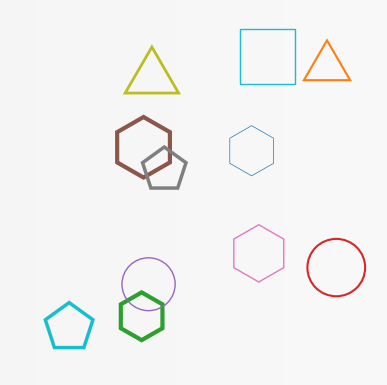[{"shape": "hexagon", "thickness": 0.5, "radius": 0.33, "center": [0.649, 0.608]}, {"shape": "triangle", "thickness": 1.5, "radius": 0.34, "center": [0.844, 0.826]}, {"shape": "hexagon", "thickness": 3, "radius": 0.31, "center": [0.366, 0.179]}, {"shape": "circle", "thickness": 1.5, "radius": 0.37, "center": [0.868, 0.305]}, {"shape": "circle", "thickness": 1, "radius": 0.34, "center": [0.383, 0.262]}, {"shape": "hexagon", "thickness": 3, "radius": 0.39, "center": [0.37, 0.617]}, {"shape": "hexagon", "thickness": 1, "radius": 0.37, "center": [0.668, 0.342]}, {"shape": "pentagon", "thickness": 2.5, "radius": 0.29, "center": [0.424, 0.559]}, {"shape": "triangle", "thickness": 2, "radius": 0.4, "center": [0.392, 0.798]}, {"shape": "square", "thickness": 1, "radius": 0.36, "center": [0.69, 0.854]}, {"shape": "pentagon", "thickness": 2.5, "radius": 0.32, "center": [0.178, 0.149]}]